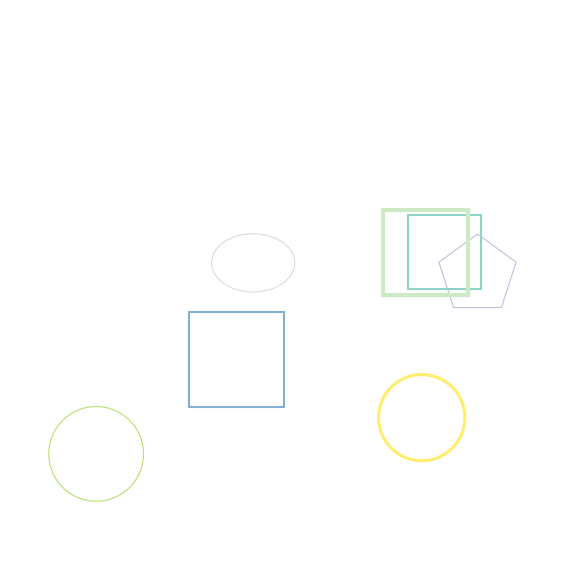[{"shape": "square", "thickness": 1, "radius": 0.32, "center": [0.77, 0.563]}, {"shape": "pentagon", "thickness": 0.5, "radius": 0.35, "center": [0.827, 0.523]}, {"shape": "square", "thickness": 1, "radius": 0.41, "center": [0.409, 0.376]}, {"shape": "circle", "thickness": 0.5, "radius": 0.41, "center": [0.166, 0.213]}, {"shape": "oval", "thickness": 0.5, "radius": 0.36, "center": [0.438, 0.544]}, {"shape": "square", "thickness": 2, "radius": 0.37, "center": [0.737, 0.562]}, {"shape": "circle", "thickness": 1.5, "radius": 0.37, "center": [0.73, 0.276]}]